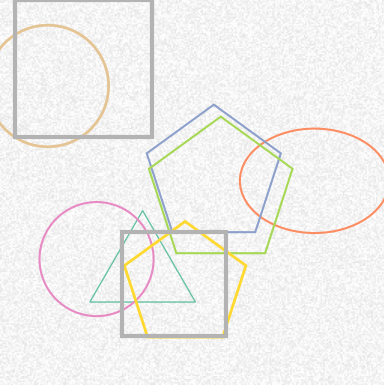[{"shape": "triangle", "thickness": 1, "radius": 0.79, "center": [0.371, 0.295]}, {"shape": "oval", "thickness": 1.5, "radius": 0.97, "center": [0.817, 0.53]}, {"shape": "pentagon", "thickness": 1.5, "radius": 0.92, "center": [0.555, 0.545]}, {"shape": "circle", "thickness": 1.5, "radius": 0.74, "center": [0.251, 0.327]}, {"shape": "pentagon", "thickness": 1.5, "radius": 0.98, "center": [0.573, 0.501]}, {"shape": "pentagon", "thickness": 2, "radius": 0.83, "center": [0.481, 0.259]}, {"shape": "circle", "thickness": 2, "radius": 0.79, "center": [0.124, 0.777]}, {"shape": "square", "thickness": 3, "radius": 0.89, "center": [0.217, 0.822]}, {"shape": "square", "thickness": 3, "radius": 0.67, "center": [0.453, 0.262]}]